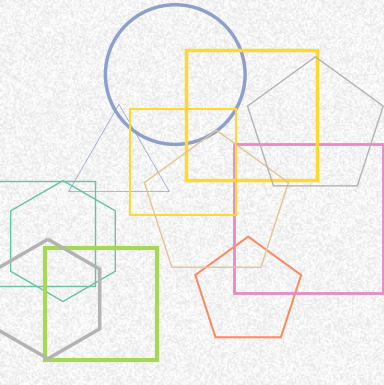[{"shape": "hexagon", "thickness": 1, "radius": 0.78, "center": [0.164, 0.374]}, {"shape": "square", "thickness": 1, "radius": 0.68, "center": [0.11, 0.394]}, {"shape": "pentagon", "thickness": 1.5, "radius": 0.72, "center": [0.645, 0.241]}, {"shape": "triangle", "thickness": 0.5, "radius": 0.76, "center": [0.309, 0.578]}, {"shape": "circle", "thickness": 2.5, "radius": 0.91, "center": [0.455, 0.806]}, {"shape": "square", "thickness": 2, "radius": 0.96, "center": [0.801, 0.433]}, {"shape": "square", "thickness": 3, "radius": 0.73, "center": [0.263, 0.21]}, {"shape": "square", "thickness": 1.5, "radius": 0.69, "center": [0.476, 0.578]}, {"shape": "square", "thickness": 2.5, "radius": 0.85, "center": [0.653, 0.702]}, {"shape": "pentagon", "thickness": 1, "radius": 0.98, "center": [0.562, 0.465]}, {"shape": "pentagon", "thickness": 1, "radius": 0.93, "center": [0.819, 0.667]}, {"shape": "hexagon", "thickness": 2.5, "radius": 0.78, "center": [0.125, 0.223]}]